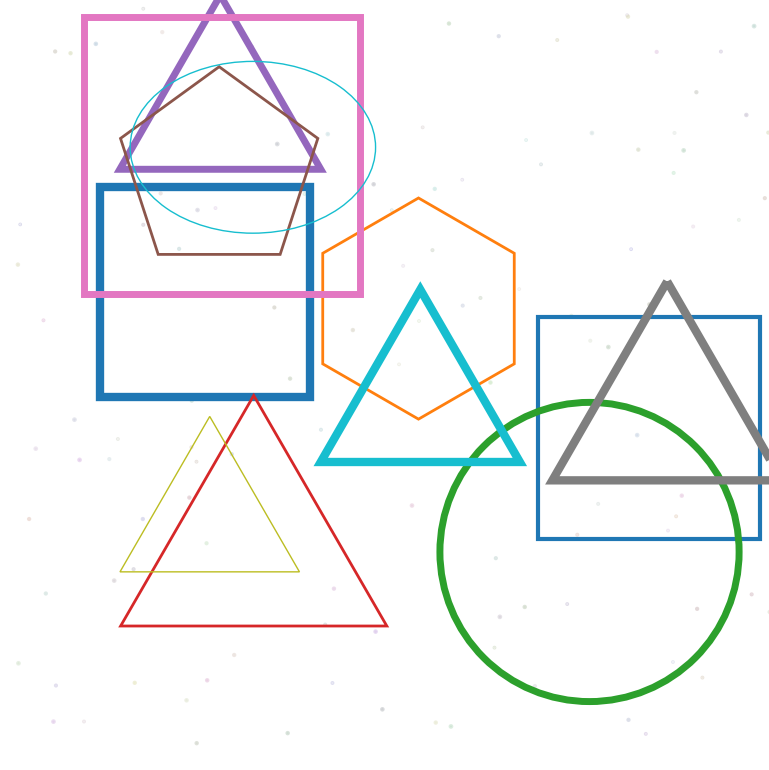[{"shape": "square", "thickness": 1.5, "radius": 0.72, "center": [0.842, 0.444]}, {"shape": "square", "thickness": 3, "radius": 0.68, "center": [0.266, 0.62]}, {"shape": "hexagon", "thickness": 1, "radius": 0.72, "center": [0.544, 0.599]}, {"shape": "circle", "thickness": 2.5, "radius": 0.97, "center": [0.766, 0.283]}, {"shape": "triangle", "thickness": 1, "radius": 1.0, "center": [0.329, 0.287]}, {"shape": "triangle", "thickness": 2.5, "radius": 0.75, "center": [0.286, 0.856]}, {"shape": "pentagon", "thickness": 1, "radius": 0.67, "center": [0.285, 0.779]}, {"shape": "square", "thickness": 2.5, "radius": 0.9, "center": [0.289, 0.798]}, {"shape": "triangle", "thickness": 3, "radius": 0.86, "center": [0.866, 0.462]}, {"shape": "triangle", "thickness": 0.5, "radius": 0.67, "center": [0.272, 0.325]}, {"shape": "triangle", "thickness": 3, "radius": 0.75, "center": [0.546, 0.475]}, {"shape": "oval", "thickness": 0.5, "radius": 0.8, "center": [0.328, 0.809]}]